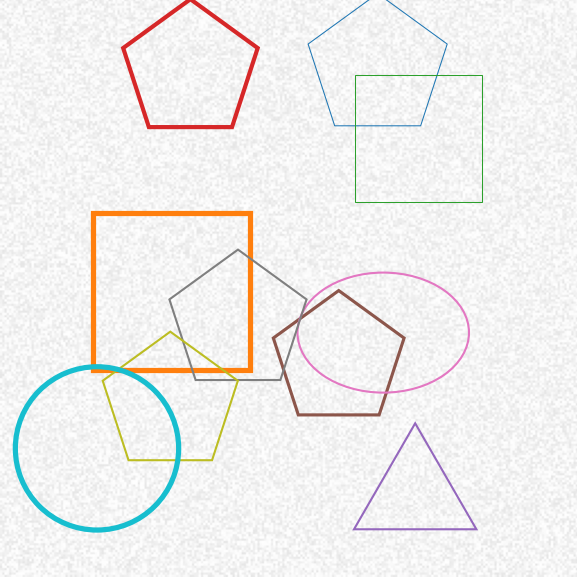[{"shape": "pentagon", "thickness": 0.5, "radius": 0.63, "center": [0.654, 0.884]}, {"shape": "square", "thickness": 2.5, "radius": 0.68, "center": [0.298, 0.494]}, {"shape": "square", "thickness": 0.5, "radius": 0.55, "center": [0.724, 0.759]}, {"shape": "pentagon", "thickness": 2, "radius": 0.61, "center": [0.33, 0.878]}, {"shape": "triangle", "thickness": 1, "radius": 0.61, "center": [0.719, 0.144]}, {"shape": "pentagon", "thickness": 1.5, "radius": 0.6, "center": [0.587, 0.377]}, {"shape": "oval", "thickness": 1, "radius": 0.74, "center": [0.664, 0.423]}, {"shape": "pentagon", "thickness": 1, "radius": 0.62, "center": [0.412, 0.442]}, {"shape": "pentagon", "thickness": 1, "radius": 0.62, "center": [0.295, 0.302]}, {"shape": "circle", "thickness": 2.5, "radius": 0.71, "center": [0.168, 0.223]}]